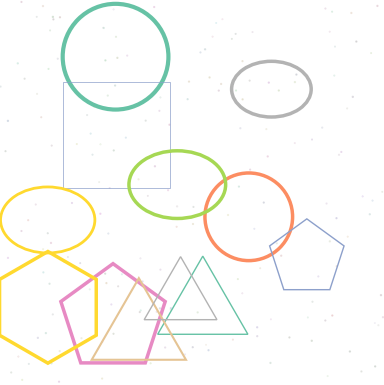[{"shape": "triangle", "thickness": 1, "radius": 0.68, "center": [0.527, 0.199]}, {"shape": "circle", "thickness": 3, "radius": 0.69, "center": [0.3, 0.853]}, {"shape": "circle", "thickness": 2.5, "radius": 0.57, "center": [0.646, 0.437]}, {"shape": "pentagon", "thickness": 1, "radius": 0.51, "center": [0.797, 0.33]}, {"shape": "square", "thickness": 0.5, "radius": 0.69, "center": [0.303, 0.649]}, {"shape": "pentagon", "thickness": 2.5, "radius": 0.71, "center": [0.294, 0.173]}, {"shape": "oval", "thickness": 2.5, "radius": 0.63, "center": [0.46, 0.52]}, {"shape": "oval", "thickness": 2, "radius": 0.61, "center": [0.124, 0.429]}, {"shape": "hexagon", "thickness": 2.5, "radius": 0.73, "center": [0.124, 0.202]}, {"shape": "triangle", "thickness": 1.5, "radius": 0.71, "center": [0.361, 0.136]}, {"shape": "oval", "thickness": 2.5, "radius": 0.52, "center": [0.705, 0.768]}, {"shape": "triangle", "thickness": 1, "radius": 0.55, "center": [0.469, 0.224]}]